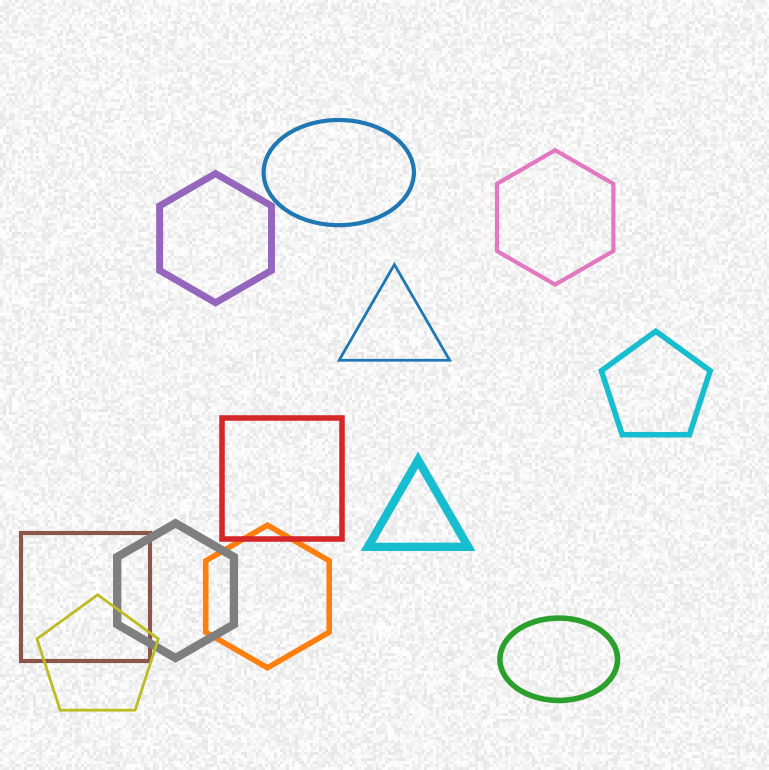[{"shape": "triangle", "thickness": 1, "radius": 0.41, "center": [0.512, 0.574]}, {"shape": "oval", "thickness": 1.5, "radius": 0.49, "center": [0.44, 0.776]}, {"shape": "hexagon", "thickness": 2, "radius": 0.46, "center": [0.347, 0.225]}, {"shape": "oval", "thickness": 2, "radius": 0.38, "center": [0.726, 0.144]}, {"shape": "square", "thickness": 2, "radius": 0.39, "center": [0.366, 0.379]}, {"shape": "hexagon", "thickness": 2.5, "radius": 0.42, "center": [0.28, 0.691]}, {"shape": "square", "thickness": 1.5, "radius": 0.42, "center": [0.111, 0.225]}, {"shape": "hexagon", "thickness": 1.5, "radius": 0.44, "center": [0.721, 0.718]}, {"shape": "hexagon", "thickness": 3, "radius": 0.44, "center": [0.228, 0.233]}, {"shape": "pentagon", "thickness": 1, "radius": 0.41, "center": [0.127, 0.145]}, {"shape": "pentagon", "thickness": 2, "radius": 0.37, "center": [0.852, 0.496]}, {"shape": "triangle", "thickness": 3, "radius": 0.38, "center": [0.543, 0.327]}]